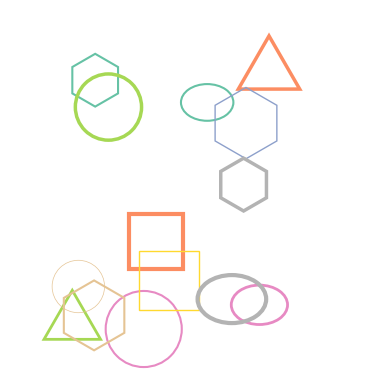[{"shape": "hexagon", "thickness": 1.5, "radius": 0.34, "center": [0.247, 0.792]}, {"shape": "oval", "thickness": 1.5, "radius": 0.34, "center": [0.538, 0.734]}, {"shape": "triangle", "thickness": 2.5, "radius": 0.46, "center": [0.699, 0.815]}, {"shape": "square", "thickness": 3, "radius": 0.36, "center": [0.405, 0.373]}, {"shape": "hexagon", "thickness": 1, "radius": 0.46, "center": [0.639, 0.68]}, {"shape": "circle", "thickness": 1.5, "radius": 0.49, "center": [0.373, 0.145]}, {"shape": "oval", "thickness": 2, "radius": 0.37, "center": [0.674, 0.208]}, {"shape": "triangle", "thickness": 2, "radius": 0.42, "center": [0.188, 0.161]}, {"shape": "circle", "thickness": 2.5, "radius": 0.43, "center": [0.282, 0.722]}, {"shape": "square", "thickness": 1, "radius": 0.38, "center": [0.439, 0.271]}, {"shape": "hexagon", "thickness": 1.5, "radius": 0.45, "center": [0.244, 0.181]}, {"shape": "circle", "thickness": 0.5, "radius": 0.34, "center": [0.203, 0.256]}, {"shape": "hexagon", "thickness": 2.5, "radius": 0.34, "center": [0.633, 0.521]}, {"shape": "oval", "thickness": 3, "radius": 0.45, "center": [0.602, 0.223]}]